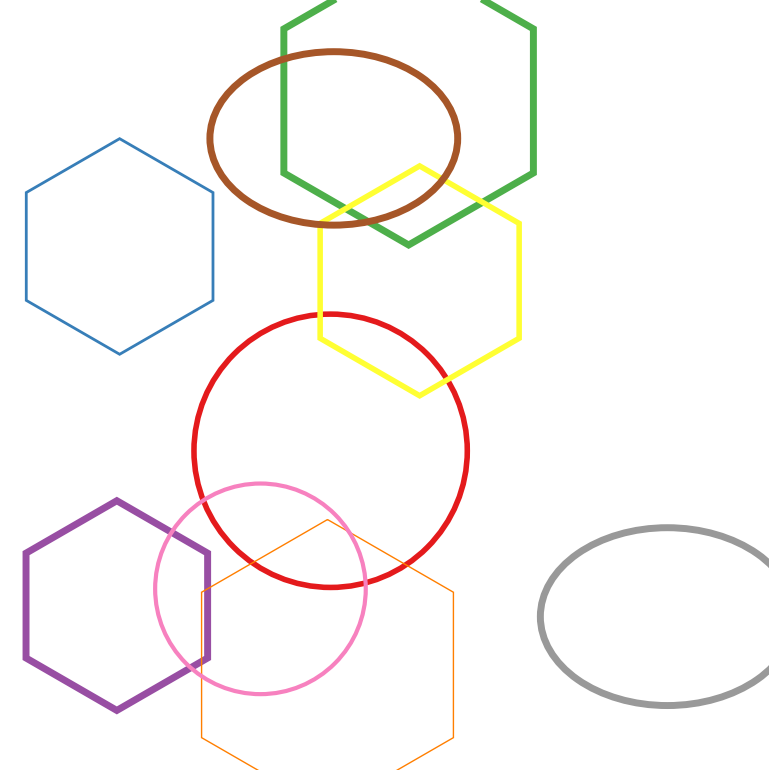[{"shape": "circle", "thickness": 2, "radius": 0.89, "center": [0.429, 0.415]}, {"shape": "hexagon", "thickness": 1, "radius": 0.7, "center": [0.155, 0.68]}, {"shape": "hexagon", "thickness": 2.5, "radius": 0.94, "center": [0.531, 0.869]}, {"shape": "hexagon", "thickness": 2.5, "radius": 0.68, "center": [0.152, 0.214]}, {"shape": "hexagon", "thickness": 0.5, "radius": 0.94, "center": [0.425, 0.136]}, {"shape": "hexagon", "thickness": 2, "radius": 0.75, "center": [0.545, 0.635]}, {"shape": "oval", "thickness": 2.5, "radius": 0.8, "center": [0.434, 0.82]}, {"shape": "circle", "thickness": 1.5, "radius": 0.68, "center": [0.338, 0.235]}, {"shape": "oval", "thickness": 2.5, "radius": 0.82, "center": [0.867, 0.199]}]